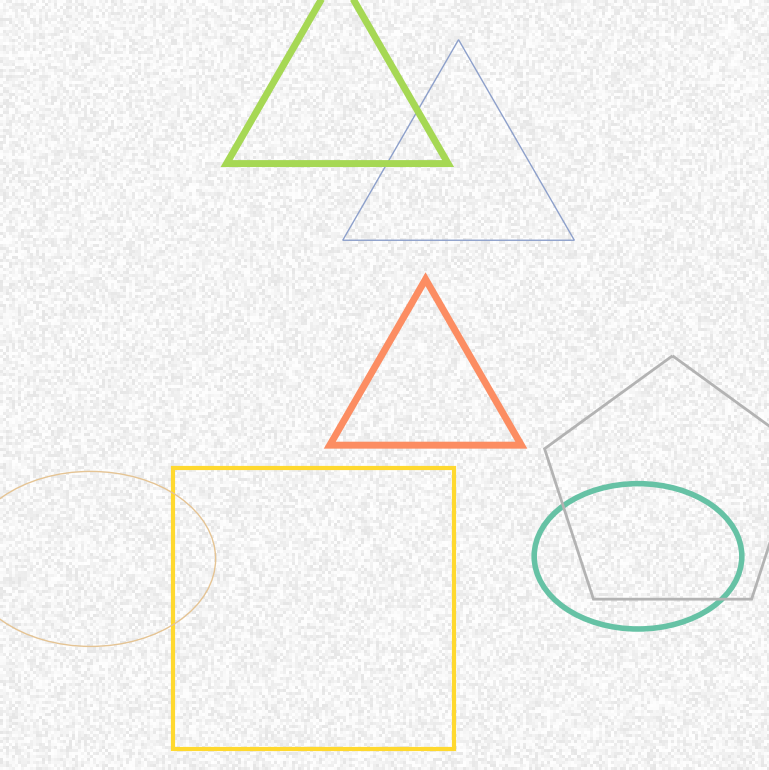[{"shape": "oval", "thickness": 2, "radius": 0.67, "center": [0.829, 0.278]}, {"shape": "triangle", "thickness": 2.5, "radius": 0.72, "center": [0.553, 0.494]}, {"shape": "triangle", "thickness": 0.5, "radius": 0.87, "center": [0.596, 0.775]}, {"shape": "triangle", "thickness": 2.5, "radius": 0.83, "center": [0.438, 0.871]}, {"shape": "square", "thickness": 1.5, "radius": 0.91, "center": [0.407, 0.209]}, {"shape": "oval", "thickness": 0.5, "radius": 0.81, "center": [0.118, 0.274]}, {"shape": "pentagon", "thickness": 1, "radius": 0.87, "center": [0.873, 0.363]}]